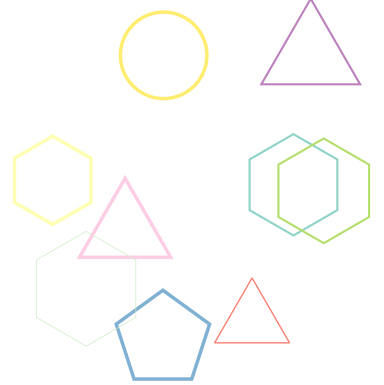[{"shape": "hexagon", "thickness": 1.5, "radius": 0.66, "center": [0.762, 0.52]}, {"shape": "hexagon", "thickness": 2.5, "radius": 0.57, "center": [0.137, 0.532]}, {"shape": "triangle", "thickness": 1, "radius": 0.56, "center": [0.655, 0.166]}, {"shape": "pentagon", "thickness": 2.5, "radius": 0.64, "center": [0.423, 0.119]}, {"shape": "hexagon", "thickness": 1.5, "radius": 0.68, "center": [0.841, 0.504]}, {"shape": "triangle", "thickness": 2.5, "radius": 0.68, "center": [0.325, 0.4]}, {"shape": "triangle", "thickness": 1.5, "radius": 0.74, "center": [0.807, 0.855]}, {"shape": "hexagon", "thickness": 0.5, "radius": 0.75, "center": [0.224, 0.25]}, {"shape": "circle", "thickness": 2.5, "radius": 0.56, "center": [0.425, 0.856]}]